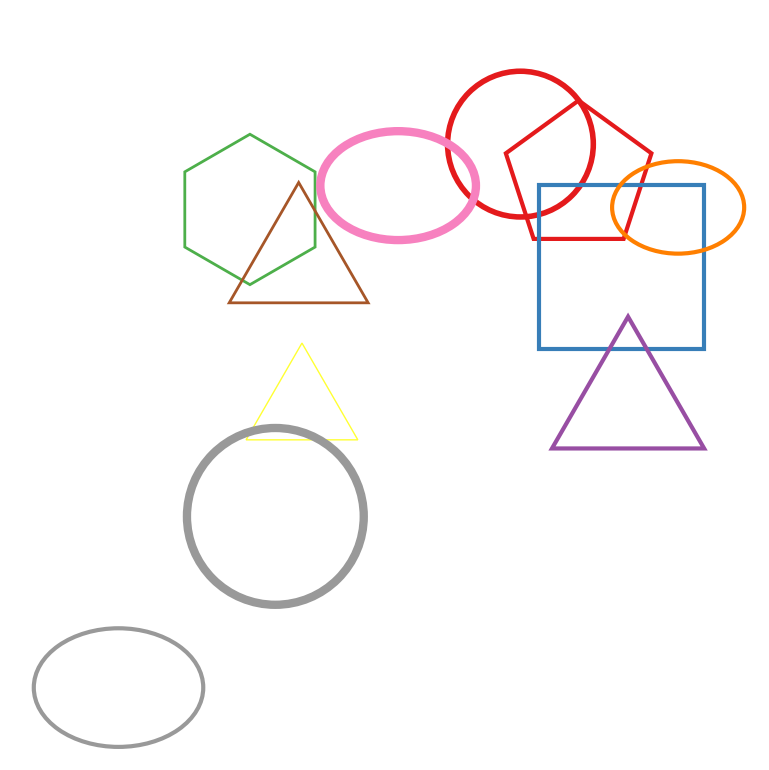[{"shape": "circle", "thickness": 2, "radius": 0.47, "center": [0.676, 0.813]}, {"shape": "pentagon", "thickness": 1.5, "radius": 0.5, "center": [0.751, 0.77]}, {"shape": "square", "thickness": 1.5, "radius": 0.53, "center": [0.808, 0.653]}, {"shape": "hexagon", "thickness": 1, "radius": 0.49, "center": [0.325, 0.728]}, {"shape": "triangle", "thickness": 1.5, "radius": 0.57, "center": [0.816, 0.475]}, {"shape": "oval", "thickness": 1.5, "radius": 0.43, "center": [0.881, 0.731]}, {"shape": "triangle", "thickness": 0.5, "radius": 0.42, "center": [0.392, 0.471]}, {"shape": "triangle", "thickness": 1, "radius": 0.52, "center": [0.388, 0.659]}, {"shape": "oval", "thickness": 3, "radius": 0.51, "center": [0.517, 0.759]}, {"shape": "circle", "thickness": 3, "radius": 0.57, "center": [0.358, 0.329]}, {"shape": "oval", "thickness": 1.5, "radius": 0.55, "center": [0.154, 0.107]}]